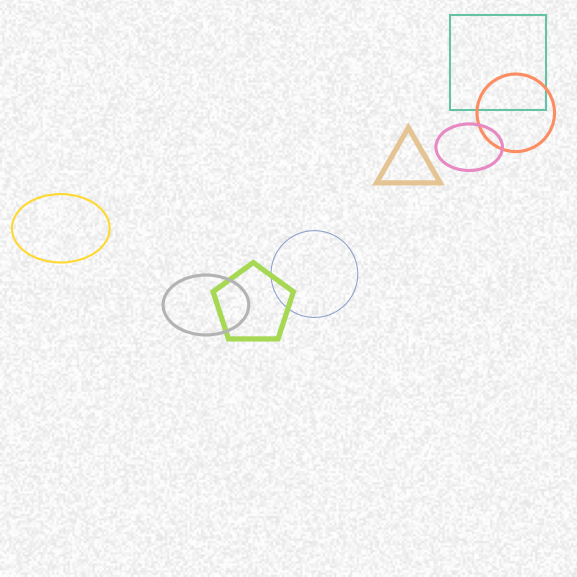[{"shape": "square", "thickness": 1, "radius": 0.41, "center": [0.862, 0.891]}, {"shape": "circle", "thickness": 1.5, "radius": 0.34, "center": [0.893, 0.804]}, {"shape": "circle", "thickness": 0.5, "radius": 0.38, "center": [0.544, 0.525]}, {"shape": "oval", "thickness": 1.5, "radius": 0.29, "center": [0.812, 0.744]}, {"shape": "pentagon", "thickness": 2.5, "radius": 0.37, "center": [0.439, 0.471]}, {"shape": "oval", "thickness": 1, "radius": 0.42, "center": [0.105, 0.604]}, {"shape": "triangle", "thickness": 2.5, "radius": 0.32, "center": [0.707, 0.714]}, {"shape": "oval", "thickness": 1.5, "radius": 0.37, "center": [0.357, 0.471]}]